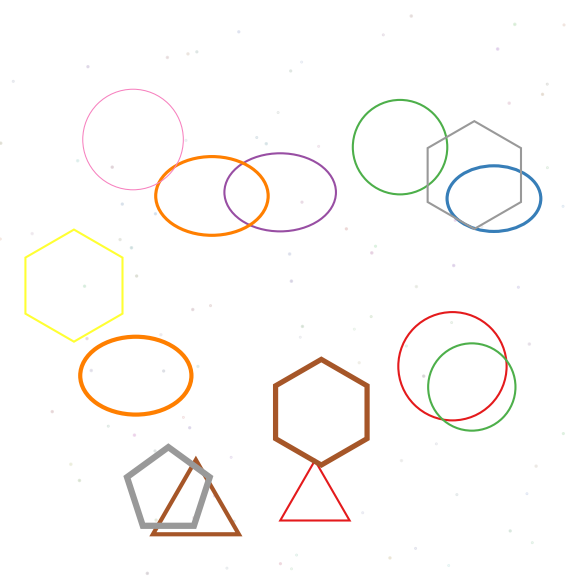[{"shape": "triangle", "thickness": 1, "radius": 0.35, "center": [0.545, 0.133]}, {"shape": "circle", "thickness": 1, "radius": 0.47, "center": [0.783, 0.365]}, {"shape": "oval", "thickness": 1.5, "radius": 0.41, "center": [0.855, 0.655]}, {"shape": "circle", "thickness": 1, "radius": 0.41, "center": [0.693, 0.744]}, {"shape": "circle", "thickness": 1, "radius": 0.38, "center": [0.817, 0.329]}, {"shape": "oval", "thickness": 1, "radius": 0.48, "center": [0.485, 0.666]}, {"shape": "oval", "thickness": 1.5, "radius": 0.49, "center": [0.367, 0.66]}, {"shape": "oval", "thickness": 2, "radius": 0.48, "center": [0.235, 0.349]}, {"shape": "hexagon", "thickness": 1, "radius": 0.49, "center": [0.128, 0.505]}, {"shape": "triangle", "thickness": 2, "radius": 0.43, "center": [0.339, 0.117]}, {"shape": "hexagon", "thickness": 2.5, "radius": 0.46, "center": [0.556, 0.285]}, {"shape": "circle", "thickness": 0.5, "radius": 0.44, "center": [0.23, 0.758]}, {"shape": "hexagon", "thickness": 1, "radius": 0.47, "center": [0.821, 0.696]}, {"shape": "pentagon", "thickness": 3, "radius": 0.38, "center": [0.292, 0.15]}]